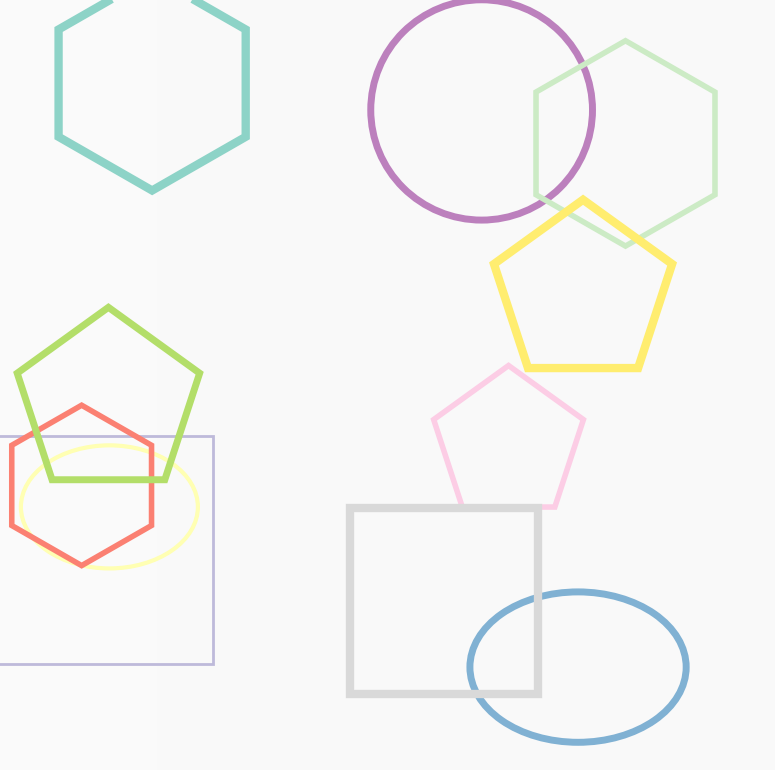[{"shape": "hexagon", "thickness": 3, "radius": 0.7, "center": [0.196, 0.892]}, {"shape": "oval", "thickness": 1.5, "radius": 0.57, "center": [0.141, 0.342]}, {"shape": "square", "thickness": 1, "radius": 0.74, "center": [0.127, 0.285]}, {"shape": "hexagon", "thickness": 2, "radius": 0.52, "center": [0.105, 0.37]}, {"shape": "oval", "thickness": 2.5, "radius": 0.7, "center": [0.746, 0.134]}, {"shape": "pentagon", "thickness": 2.5, "radius": 0.62, "center": [0.14, 0.477]}, {"shape": "pentagon", "thickness": 2, "radius": 0.51, "center": [0.656, 0.424]}, {"shape": "square", "thickness": 3, "radius": 0.61, "center": [0.573, 0.22]}, {"shape": "circle", "thickness": 2.5, "radius": 0.72, "center": [0.621, 0.857]}, {"shape": "hexagon", "thickness": 2, "radius": 0.67, "center": [0.807, 0.814]}, {"shape": "pentagon", "thickness": 3, "radius": 0.6, "center": [0.752, 0.62]}]